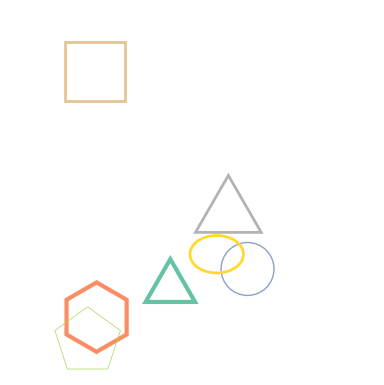[{"shape": "triangle", "thickness": 3, "radius": 0.37, "center": [0.442, 0.253]}, {"shape": "hexagon", "thickness": 3, "radius": 0.45, "center": [0.251, 0.176]}, {"shape": "circle", "thickness": 1, "radius": 0.34, "center": [0.643, 0.301]}, {"shape": "pentagon", "thickness": 0.5, "radius": 0.45, "center": [0.228, 0.114]}, {"shape": "oval", "thickness": 2, "radius": 0.35, "center": [0.563, 0.34]}, {"shape": "square", "thickness": 2, "radius": 0.39, "center": [0.246, 0.815]}, {"shape": "triangle", "thickness": 2, "radius": 0.49, "center": [0.593, 0.446]}]